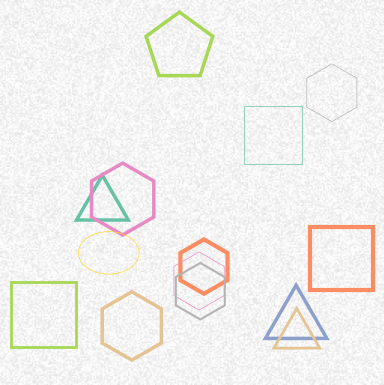[{"shape": "square", "thickness": 0.5, "radius": 0.38, "center": [0.708, 0.648]}, {"shape": "triangle", "thickness": 2.5, "radius": 0.39, "center": [0.266, 0.467]}, {"shape": "hexagon", "thickness": 3, "radius": 0.35, "center": [0.53, 0.308]}, {"shape": "square", "thickness": 3, "radius": 0.41, "center": [0.887, 0.329]}, {"shape": "triangle", "thickness": 2.5, "radius": 0.46, "center": [0.769, 0.167]}, {"shape": "hexagon", "thickness": 2.5, "radius": 0.47, "center": [0.319, 0.483]}, {"shape": "hexagon", "thickness": 0.5, "radius": 0.38, "center": [0.517, 0.27]}, {"shape": "square", "thickness": 2, "radius": 0.43, "center": [0.113, 0.183]}, {"shape": "pentagon", "thickness": 2.5, "radius": 0.46, "center": [0.466, 0.877]}, {"shape": "oval", "thickness": 0.5, "radius": 0.39, "center": [0.282, 0.343]}, {"shape": "triangle", "thickness": 2, "radius": 0.34, "center": [0.771, 0.13]}, {"shape": "hexagon", "thickness": 2.5, "radius": 0.44, "center": [0.342, 0.153]}, {"shape": "hexagon", "thickness": 0.5, "radius": 0.38, "center": [0.862, 0.759]}, {"shape": "hexagon", "thickness": 1.5, "radius": 0.37, "center": [0.52, 0.244]}]